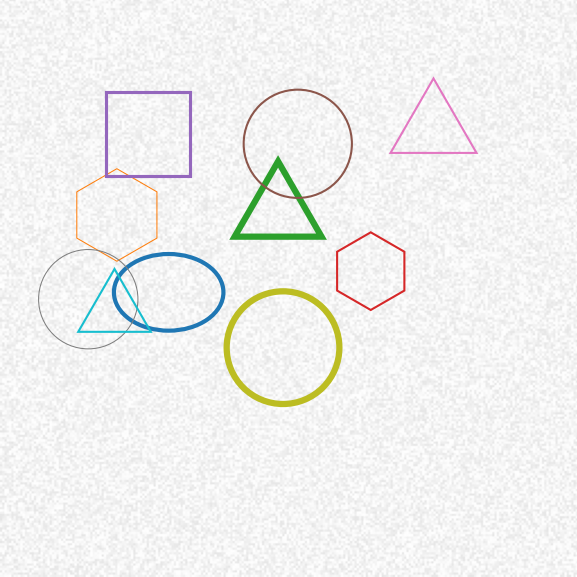[{"shape": "oval", "thickness": 2, "radius": 0.47, "center": [0.292, 0.493]}, {"shape": "hexagon", "thickness": 0.5, "radius": 0.4, "center": [0.202, 0.627]}, {"shape": "triangle", "thickness": 3, "radius": 0.43, "center": [0.482, 0.633]}, {"shape": "hexagon", "thickness": 1, "radius": 0.34, "center": [0.642, 0.53]}, {"shape": "square", "thickness": 1.5, "radius": 0.36, "center": [0.257, 0.768]}, {"shape": "circle", "thickness": 1, "radius": 0.47, "center": [0.516, 0.75]}, {"shape": "triangle", "thickness": 1, "radius": 0.43, "center": [0.751, 0.777]}, {"shape": "circle", "thickness": 0.5, "radius": 0.43, "center": [0.153, 0.481]}, {"shape": "circle", "thickness": 3, "radius": 0.49, "center": [0.49, 0.397]}, {"shape": "triangle", "thickness": 1, "radius": 0.36, "center": [0.198, 0.461]}]